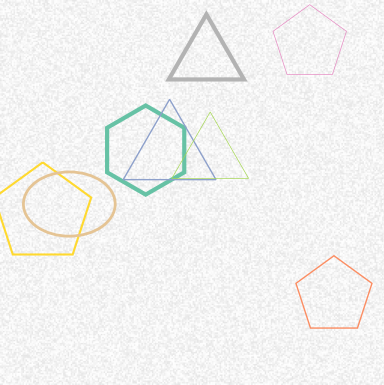[{"shape": "hexagon", "thickness": 3, "radius": 0.58, "center": [0.378, 0.61]}, {"shape": "pentagon", "thickness": 1, "radius": 0.52, "center": [0.867, 0.232]}, {"shape": "triangle", "thickness": 1, "radius": 0.7, "center": [0.441, 0.603]}, {"shape": "pentagon", "thickness": 0.5, "radius": 0.5, "center": [0.804, 0.888]}, {"shape": "triangle", "thickness": 0.5, "radius": 0.58, "center": [0.546, 0.594]}, {"shape": "pentagon", "thickness": 1.5, "radius": 0.66, "center": [0.111, 0.446]}, {"shape": "oval", "thickness": 2, "radius": 0.6, "center": [0.18, 0.47]}, {"shape": "triangle", "thickness": 3, "radius": 0.56, "center": [0.536, 0.85]}]